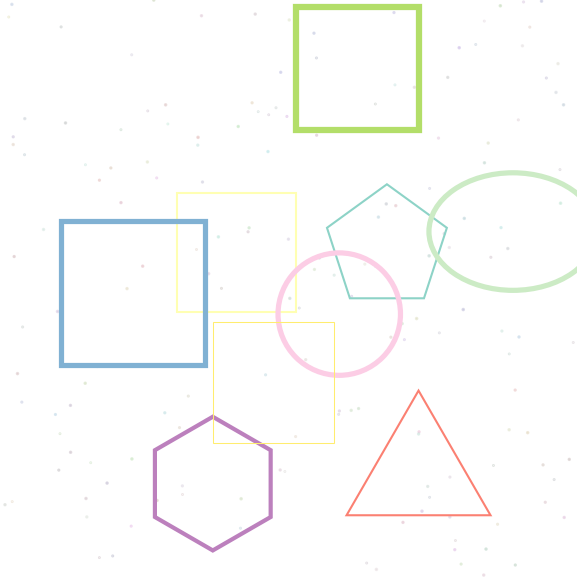[{"shape": "pentagon", "thickness": 1, "radius": 0.55, "center": [0.67, 0.571]}, {"shape": "square", "thickness": 1, "radius": 0.51, "center": [0.41, 0.562]}, {"shape": "triangle", "thickness": 1, "radius": 0.72, "center": [0.725, 0.179]}, {"shape": "square", "thickness": 2.5, "radius": 0.62, "center": [0.231, 0.491]}, {"shape": "square", "thickness": 3, "radius": 0.54, "center": [0.619, 0.881]}, {"shape": "circle", "thickness": 2.5, "radius": 0.53, "center": [0.587, 0.455]}, {"shape": "hexagon", "thickness": 2, "radius": 0.58, "center": [0.368, 0.162]}, {"shape": "oval", "thickness": 2.5, "radius": 0.73, "center": [0.888, 0.598]}, {"shape": "square", "thickness": 0.5, "radius": 0.52, "center": [0.473, 0.336]}]